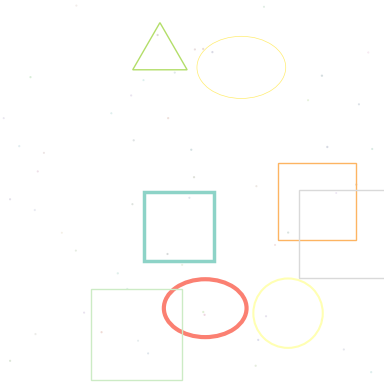[{"shape": "square", "thickness": 2.5, "radius": 0.45, "center": [0.465, 0.411]}, {"shape": "circle", "thickness": 1.5, "radius": 0.45, "center": [0.748, 0.187]}, {"shape": "oval", "thickness": 3, "radius": 0.54, "center": [0.533, 0.2]}, {"shape": "square", "thickness": 1, "radius": 0.5, "center": [0.823, 0.476]}, {"shape": "triangle", "thickness": 1, "radius": 0.41, "center": [0.415, 0.86]}, {"shape": "square", "thickness": 1, "radius": 0.57, "center": [0.892, 0.392]}, {"shape": "square", "thickness": 1, "radius": 0.59, "center": [0.355, 0.131]}, {"shape": "oval", "thickness": 0.5, "radius": 0.58, "center": [0.627, 0.825]}]